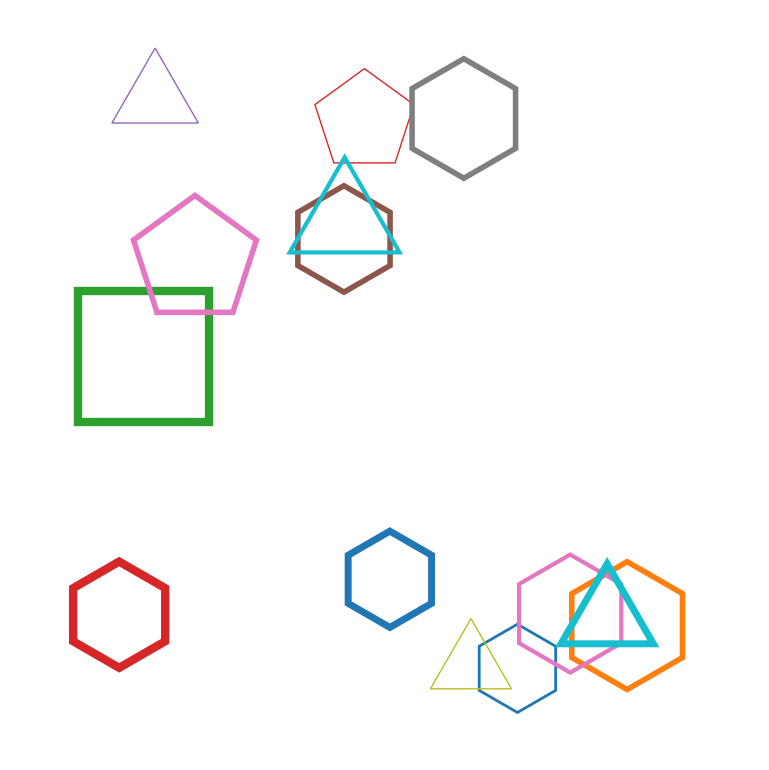[{"shape": "hexagon", "thickness": 1, "radius": 0.29, "center": [0.672, 0.132]}, {"shape": "hexagon", "thickness": 2.5, "radius": 0.31, "center": [0.506, 0.248]}, {"shape": "hexagon", "thickness": 2, "radius": 0.42, "center": [0.814, 0.188]}, {"shape": "square", "thickness": 3, "radius": 0.42, "center": [0.186, 0.537]}, {"shape": "hexagon", "thickness": 3, "radius": 0.35, "center": [0.155, 0.202]}, {"shape": "pentagon", "thickness": 0.5, "radius": 0.34, "center": [0.473, 0.843]}, {"shape": "triangle", "thickness": 0.5, "radius": 0.32, "center": [0.201, 0.873]}, {"shape": "hexagon", "thickness": 2, "radius": 0.35, "center": [0.447, 0.69]}, {"shape": "hexagon", "thickness": 1.5, "radius": 0.38, "center": [0.74, 0.203]}, {"shape": "pentagon", "thickness": 2, "radius": 0.42, "center": [0.253, 0.662]}, {"shape": "hexagon", "thickness": 2, "radius": 0.39, "center": [0.602, 0.846]}, {"shape": "triangle", "thickness": 0.5, "radius": 0.3, "center": [0.612, 0.136]}, {"shape": "triangle", "thickness": 2.5, "radius": 0.35, "center": [0.789, 0.199]}, {"shape": "triangle", "thickness": 1.5, "radius": 0.41, "center": [0.448, 0.713]}]